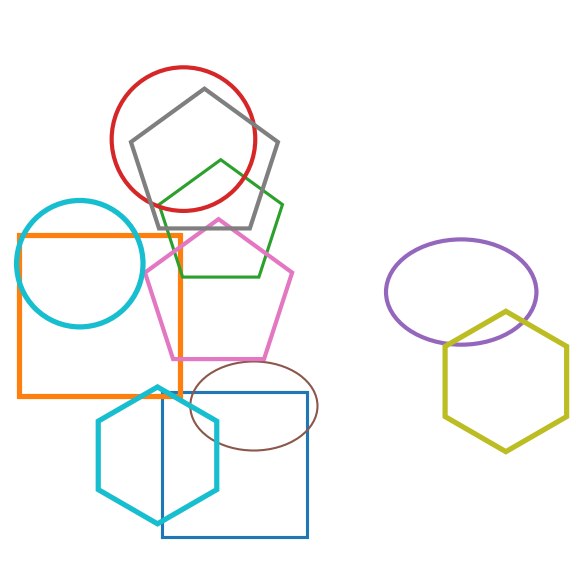[{"shape": "square", "thickness": 1.5, "radius": 0.63, "center": [0.406, 0.194]}, {"shape": "square", "thickness": 2.5, "radius": 0.7, "center": [0.172, 0.453]}, {"shape": "pentagon", "thickness": 1.5, "radius": 0.56, "center": [0.382, 0.61]}, {"shape": "circle", "thickness": 2, "radius": 0.62, "center": [0.318, 0.758]}, {"shape": "oval", "thickness": 2, "radius": 0.65, "center": [0.799, 0.493]}, {"shape": "oval", "thickness": 1, "radius": 0.55, "center": [0.44, 0.296]}, {"shape": "pentagon", "thickness": 2, "radius": 0.67, "center": [0.378, 0.486]}, {"shape": "pentagon", "thickness": 2, "radius": 0.67, "center": [0.354, 0.712]}, {"shape": "hexagon", "thickness": 2.5, "radius": 0.61, "center": [0.876, 0.339]}, {"shape": "circle", "thickness": 2.5, "radius": 0.55, "center": [0.138, 0.543]}, {"shape": "hexagon", "thickness": 2.5, "radius": 0.59, "center": [0.273, 0.211]}]